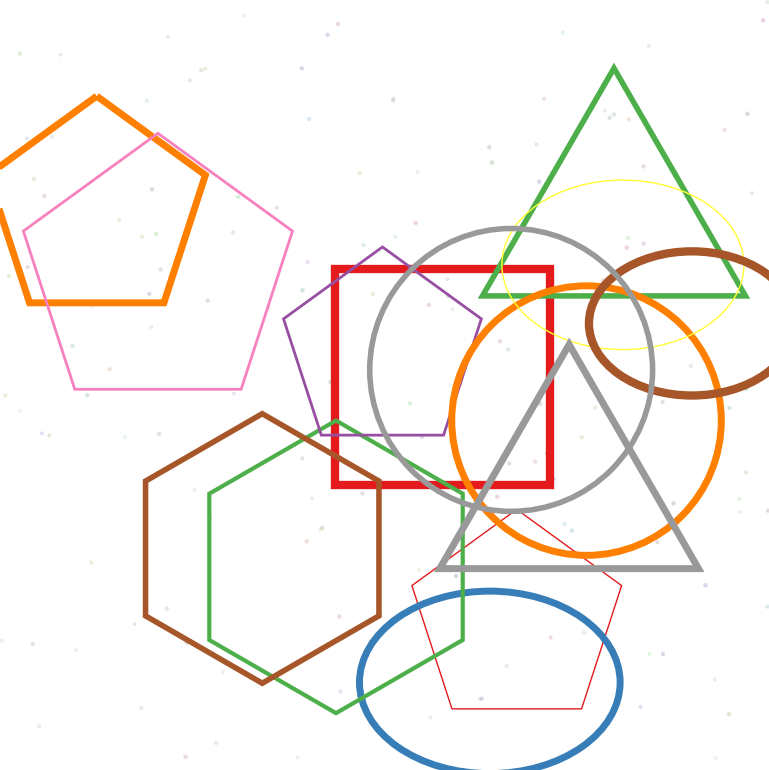[{"shape": "pentagon", "thickness": 0.5, "radius": 0.72, "center": [0.671, 0.195]}, {"shape": "square", "thickness": 3, "radius": 0.7, "center": [0.575, 0.51]}, {"shape": "oval", "thickness": 2.5, "radius": 0.85, "center": [0.636, 0.114]}, {"shape": "triangle", "thickness": 2, "radius": 0.99, "center": [0.797, 0.714]}, {"shape": "hexagon", "thickness": 1.5, "radius": 0.95, "center": [0.436, 0.264]}, {"shape": "pentagon", "thickness": 1, "radius": 0.68, "center": [0.497, 0.544]}, {"shape": "circle", "thickness": 2.5, "radius": 0.88, "center": [0.762, 0.454]}, {"shape": "pentagon", "thickness": 2.5, "radius": 0.74, "center": [0.126, 0.727]}, {"shape": "oval", "thickness": 0.5, "radius": 0.79, "center": [0.809, 0.656]}, {"shape": "hexagon", "thickness": 2, "radius": 0.88, "center": [0.341, 0.288]}, {"shape": "oval", "thickness": 3, "radius": 0.67, "center": [0.899, 0.58]}, {"shape": "pentagon", "thickness": 1, "radius": 0.92, "center": [0.205, 0.643]}, {"shape": "triangle", "thickness": 2.5, "radius": 0.97, "center": [0.739, 0.359]}, {"shape": "circle", "thickness": 2, "radius": 0.92, "center": [0.664, 0.52]}]